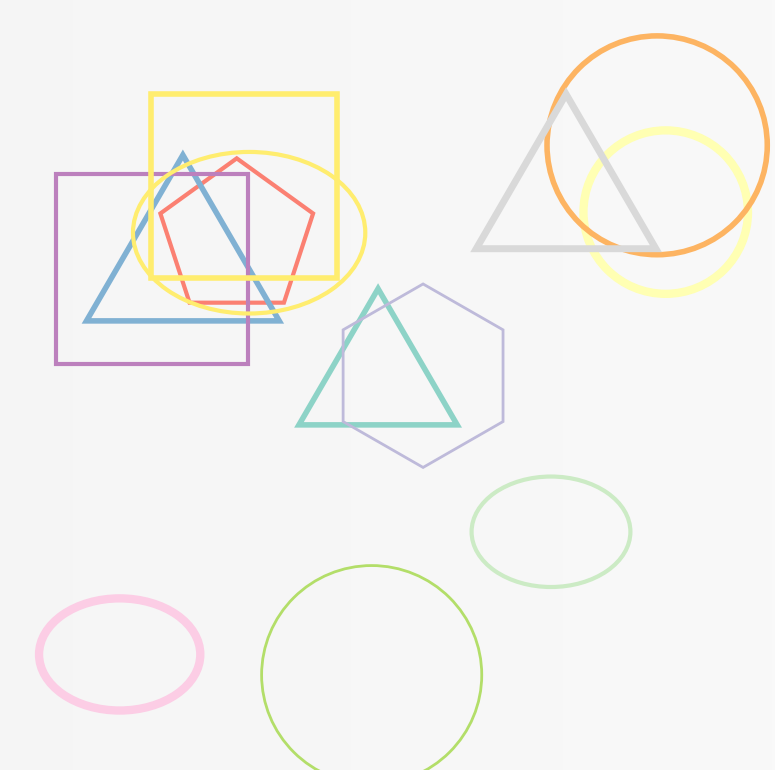[{"shape": "triangle", "thickness": 2, "radius": 0.59, "center": [0.488, 0.507]}, {"shape": "circle", "thickness": 3, "radius": 0.53, "center": [0.859, 0.725]}, {"shape": "hexagon", "thickness": 1, "radius": 0.6, "center": [0.546, 0.512]}, {"shape": "pentagon", "thickness": 1.5, "radius": 0.52, "center": [0.305, 0.691]}, {"shape": "triangle", "thickness": 2, "radius": 0.72, "center": [0.236, 0.655]}, {"shape": "circle", "thickness": 2, "radius": 0.71, "center": [0.848, 0.811]}, {"shape": "circle", "thickness": 1, "radius": 0.71, "center": [0.48, 0.123]}, {"shape": "oval", "thickness": 3, "radius": 0.52, "center": [0.154, 0.15]}, {"shape": "triangle", "thickness": 2.5, "radius": 0.67, "center": [0.73, 0.744]}, {"shape": "square", "thickness": 1.5, "radius": 0.62, "center": [0.196, 0.651]}, {"shape": "oval", "thickness": 1.5, "radius": 0.51, "center": [0.711, 0.309]}, {"shape": "oval", "thickness": 1.5, "radius": 0.75, "center": [0.321, 0.698]}, {"shape": "square", "thickness": 2, "radius": 0.6, "center": [0.315, 0.758]}]